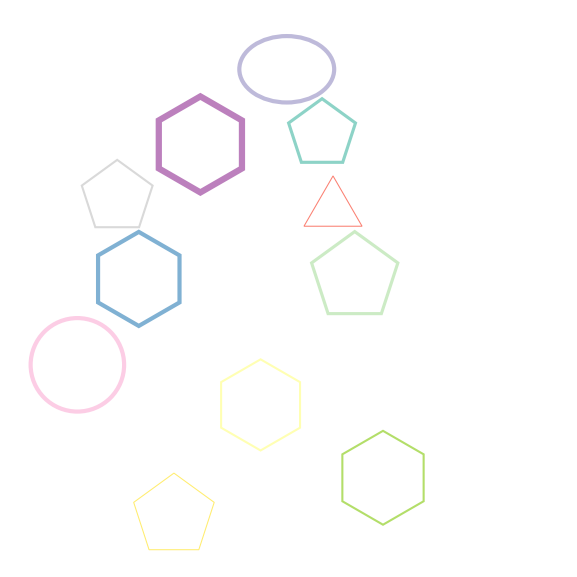[{"shape": "pentagon", "thickness": 1.5, "radius": 0.3, "center": [0.558, 0.767]}, {"shape": "hexagon", "thickness": 1, "radius": 0.39, "center": [0.451, 0.298]}, {"shape": "oval", "thickness": 2, "radius": 0.41, "center": [0.497, 0.879]}, {"shape": "triangle", "thickness": 0.5, "radius": 0.29, "center": [0.577, 0.636]}, {"shape": "hexagon", "thickness": 2, "radius": 0.41, "center": [0.24, 0.516]}, {"shape": "hexagon", "thickness": 1, "radius": 0.41, "center": [0.663, 0.172]}, {"shape": "circle", "thickness": 2, "radius": 0.4, "center": [0.134, 0.367]}, {"shape": "pentagon", "thickness": 1, "radius": 0.32, "center": [0.203, 0.658]}, {"shape": "hexagon", "thickness": 3, "radius": 0.42, "center": [0.347, 0.749]}, {"shape": "pentagon", "thickness": 1.5, "radius": 0.39, "center": [0.614, 0.52]}, {"shape": "pentagon", "thickness": 0.5, "radius": 0.37, "center": [0.301, 0.107]}]